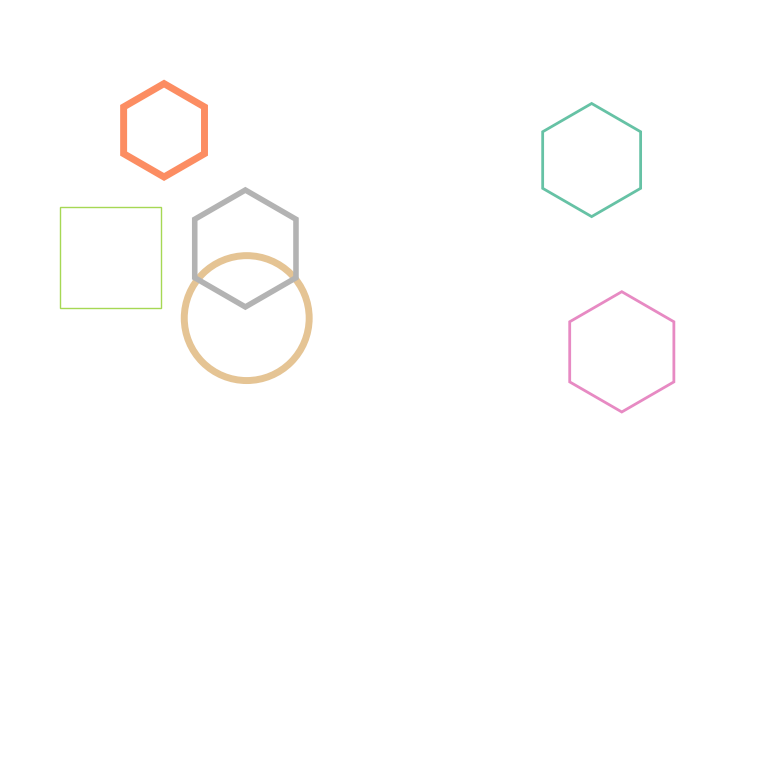[{"shape": "hexagon", "thickness": 1, "radius": 0.37, "center": [0.768, 0.792]}, {"shape": "hexagon", "thickness": 2.5, "radius": 0.3, "center": [0.213, 0.831]}, {"shape": "hexagon", "thickness": 1, "radius": 0.39, "center": [0.808, 0.543]}, {"shape": "square", "thickness": 0.5, "radius": 0.33, "center": [0.143, 0.665]}, {"shape": "circle", "thickness": 2.5, "radius": 0.41, "center": [0.32, 0.587]}, {"shape": "hexagon", "thickness": 2, "radius": 0.38, "center": [0.319, 0.677]}]